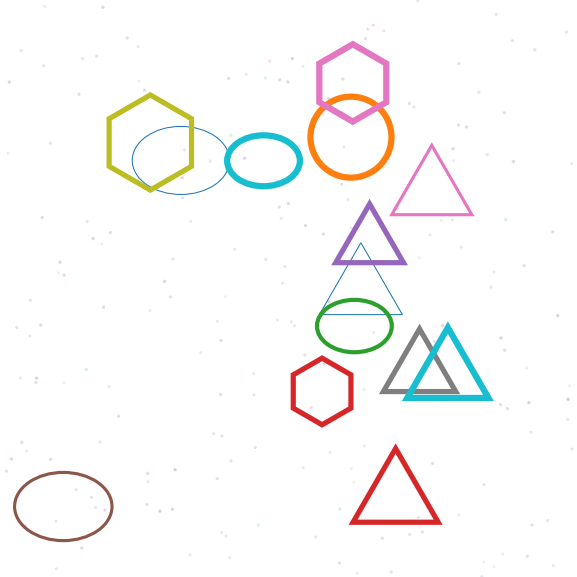[{"shape": "oval", "thickness": 0.5, "radius": 0.42, "center": [0.313, 0.721]}, {"shape": "triangle", "thickness": 0.5, "radius": 0.41, "center": [0.625, 0.496]}, {"shape": "circle", "thickness": 3, "radius": 0.35, "center": [0.608, 0.762]}, {"shape": "oval", "thickness": 2, "radius": 0.32, "center": [0.614, 0.435]}, {"shape": "triangle", "thickness": 2.5, "radius": 0.43, "center": [0.685, 0.137]}, {"shape": "hexagon", "thickness": 2.5, "radius": 0.29, "center": [0.558, 0.321]}, {"shape": "triangle", "thickness": 2.5, "radius": 0.34, "center": [0.64, 0.578]}, {"shape": "oval", "thickness": 1.5, "radius": 0.42, "center": [0.11, 0.122]}, {"shape": "hexagon", "thickness": 3, "radius": 0.33, "center": [0.611, 0.856]}, {"shape": "triangle", "thickness": 1.5, "radius": 0.4, "center": [0.748, 0.667]}, {"shape": "triangle", "thickness": 2.5, "radius": 0.36, "center": [0.727, 0.357]}, {"shape": "hexagon", "thickness": 2.5, "radius": 0.41, "center": [0.26, 0.752]}, {"shape": "triangle", "thickness": 3, "radius": 0.41, "center": [0.776, 0.351]}, {"shape": "oval", "thickness": 3, "radius": 0.31, "center": [0.456, 0.721]}]